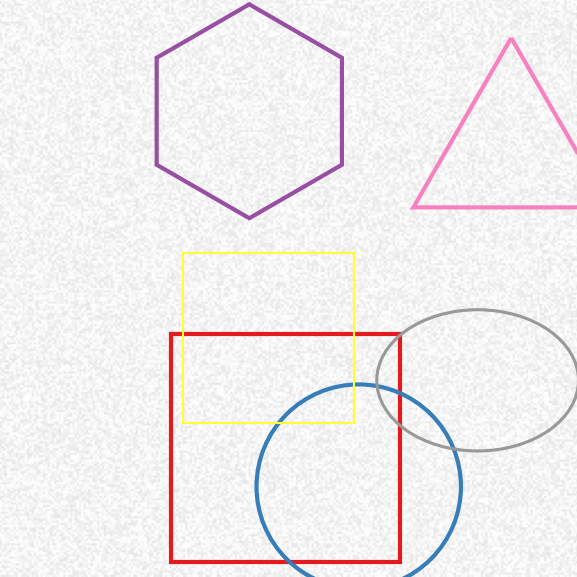[{"shape": "square", "thickness": 2, "radius": 0.99, "center": [0.494, 0.223]}, {"shape": "circle", "thickness": 2, "radius": 0.88, "center": [0.621, 0.156]}, {"shape": "hexagon", "thickness": 2, "radius": 0.93, "center": [0.432, 0.806]}, {"shape": "square", "thickness": 1, "radius": 0.74, "center": [0.465, 0.414]}, {"shape": "triangle", "thickness": 2, "radius": 0.98, "center": [0.885, 0.738]}, {"shape": "oval", "thickness": 1.5, "radius": 0.87, "center": [0.827, 0.341]}]